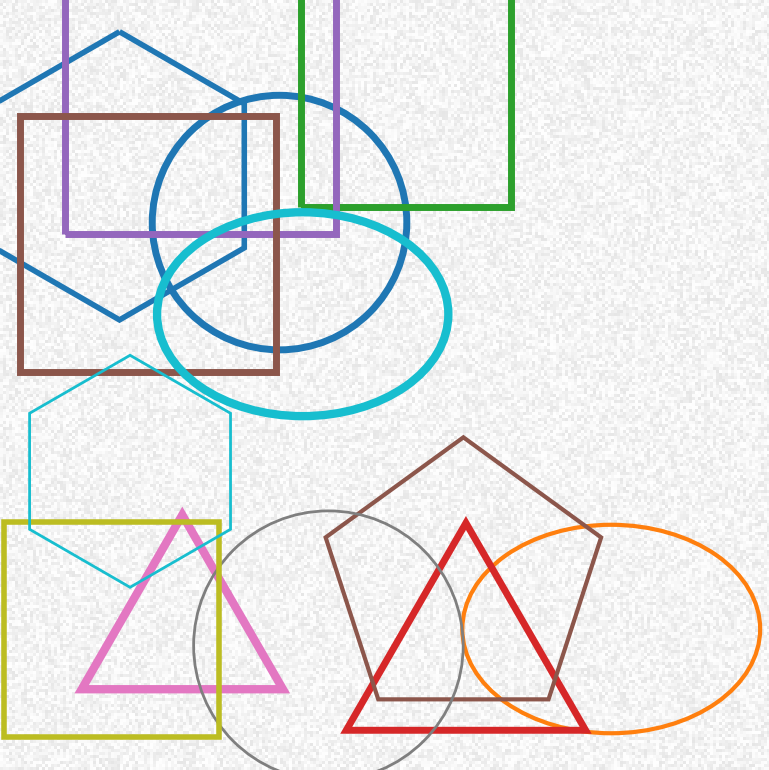[{"shape": "circle", "thickness": 2.5, "radius": 0.83, "center": [0.363, 0.711]}, {"shape": "hexagon", "thickness": 2, "radius": 0.94, "center": [0.155, 0.772]}, {"shape": "oval", "thickness": 1.5, "radius": 0.97, "center": [0.794, 0.183]}, {"shape": "square", "thickness": 2.5, "radius": 0.68, "center": [0.527, 0.868]}, {"shape": "triangle", "thickness": 2.5, "radius": 0.9, "center": [0.605, 0.141]}, {"shape": "square", "thickness": 2.5, "radius": 0.88, "center": [0.26, 0.872]}, {"shape": "square", "thickness": 2.5, "radius": 0.83, "center": [0.193, 0.684]}, {"shape": "pentagon", "thickness": 1.5, "radius": 0.94, "center": [0.602, 0.244]}, {"shape": "triangle", "thickness": 3, "radius": 0.75, "center": [0.237, 0.18]}, {"shape": "circle", "thickness": 1, "radius": 0.88, "center": [0.427, 0.161]}, {"shape": "square", "thickness": 2, "radius": 0.7, "center": [0.145, 0.183]}, {"shape": "oval", "thickness": 3, "radius": 0.95, "center": [0.393, 0.592]}, {"shape": "hexagon", "thickness": 1, "radius": 0.75, "center": [0.169, 0.388]}]